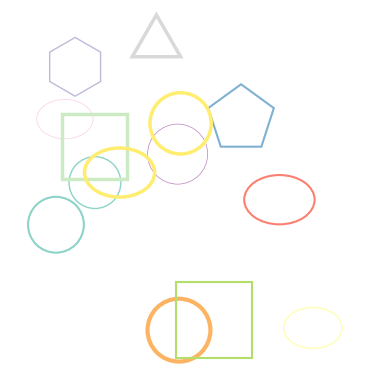[{"shape": "circle", "thickness": 1.5, "radius": 0.36, "center": [0.145, 0.416]}, {"shape": "circle", "thickness": 1, "radius": 0.34, "center": [0.247, 0.526]}, {"shape": "oval", "thickness": 1, "radius": 0.38, "center": [0.813, 0.148]}, {"shape": "hexagon", "thickness": 1, "radius": 0.38, "center": [0.195, 0.826]}, {"shape": "oval", "thickness": 1.5, "radius": 0.46, "center": [0.726, 0.481]}, {"shape": "pentagon", "thickness": 1.5, "radius": 0.45, "center": [0.626, 0.691]}, {"shape": "circle", "thickness": 3, "radius": 0.41, "center": [0.465, 0.142]}, {"shape": "square", "thickness": 1.5, "radius": 0.49, "center": [0.557, 0.168]}, {"shape": "oval", "thickness": 0.5, "radius": 0.37, "center": [0.168, 0.691]}, {"shape": "triangle", "thickness": 2.5, "radius": 0.36, "center": [0.406, 0.889]}, {"shape": "circle", "thickness": 0.5, "radius": 0.39, "center": [0.461, 0.6]}, {"shape": "square", "thickness": 2.5, "radius": 0.42, "center": [0.245, 0.62]}, {"shape": "oval", "thickness": 2.5, "radius": 0.46, "center": [0.311, 0.552]}, {"shape": "circle", "thickness": 2.5, "radius": 0.4, "center": [0.469, 0.68]}]